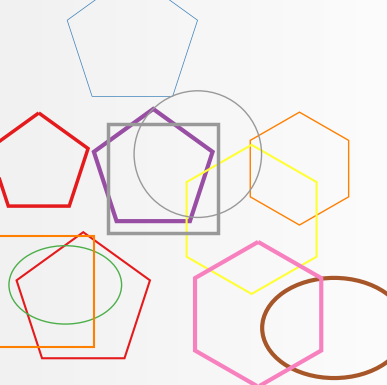[{"shape": "pentagon", "thickness": 2.5, "radius": 0.67, "center": [0.1, 0.573]}, {"shape": "pentagon", "thickness": 1.5, "radius": 0.91, "center": [0.215, 0.216]}, {"shape": "pentagon", "thickness": 0.5, "radius": 0.88, "center": [0.342, 0.893]}, {"shape": "oval", "thickness": 1, "radius": 0.73, "center": [0.168, 0.26]}, {"shape": "pentagon", "thickness": 3, "radius": 0.81, "center": [0.395, 0.556]}, {"shape": "square", "thickness": 1.5, "radius": 0.72, "center": [0.1, 0.243]}, {"shape": "hexagon", "thickness": 1, "radius": 0.73, "center": [0.773, 0.562]}, {"shape": "hexagon", "thickness": 1.5, "radius": 0.97, "center": [0.649, 0.43]}, {"shape": "oval", "thickness": 3, "radius": 0.93, "center": [0.862, 0.148]}, {"shape": "hexagon", "thickness": 3, "radius": 0.94, "center": [0.666, 0.184]}, {"shape": "square", "thickness": 2.5, "radius": 0.71, "center": [0.421, 0.537]}, {"shape": "circle", "thickness": 1, "radius": 0.82, "center": [0.51, 0.6]}]